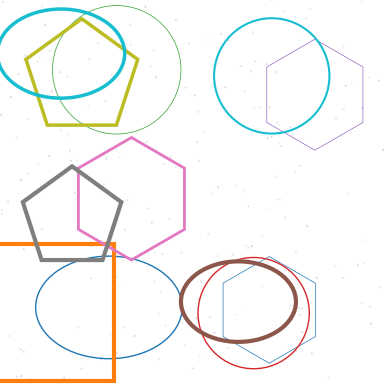[{"shape": "oval", "thickness": 1, "radius": 0.95, "center": [0.283, 0.202]}, {"shape": "hexagon", "thickness": 0.5, "radius": 0.69, "center": [0.699, 0.195]}, {"shape": "square", "thickness": 3, "radius": 0.89, "center": [0.119, 0.189]}, {"shape": "circle", "thickness": 0.5, "radius": 0.83, "center": [0.303, 0.819]}, {"shape": "circle", "thickness": 1, "radius": 0.72, "center": [0.659, 0.187]}, {"shape": "hexagon", "thickness": 0.5, "radius": 0.72, "center": [0.818, 0.754]}, {"shape": "oval", "thickness": 3, "radius": 0.75, "center": [0.619, 0.217]}, {"shape": "hexagon", "thickness": 2, "radius": 0.8, "center": [0.341, 0.484]}, {"shape": "pentagon", "thickness": 3, "radius": 0.67, "center": [0.187, 0.433]}, {"shape": "pentagon", "thickness": 2.5, "radius": 0.76, "center": [0.213, 0.798]}, {"shape": "circle", "thickness": 1.5, "radius": 0.75, "center": [0.706, 0.803]}, {"shape": "oval", "thickness": 2.5, "radius": 0.83, "center": [0.158, 0.861]}]